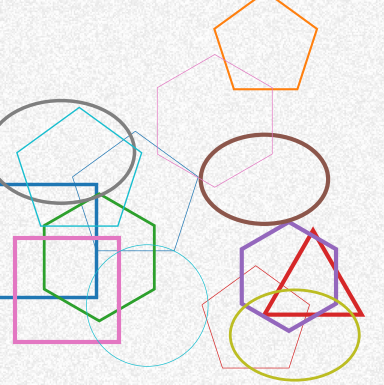[{"shape": "pentagon", "thickness": 0.5, "radius": 0.86, "center": [0.352, 0.487]}, {"shape": "square", "thickness": 2.5, "radius": 0.73, "center": [0.103, 0.376]}, {"shape": "pentagon", "thickness": 1.5, "radius": 0.7, "center": [0.69, 0.882]}, {"shape": "hexagon", "thickness": 2, "radius": 0.83, "center": [0.258, 0.332]}, {"shape": "triangle", "thickness": 3, "radius": 0.73, "center": [0.813, 0.256]}, {"shape": "pentagon", "thickness": 0.5, "radius": 0.73, "center": [0.664, 0.163]}, {"shape": "hexagon", "thickness": 3, "radius": 0.71, "center": [0.75, 0.282]}, {"shape": "oval", "thickness": 3, "radius": 0.83, "center": [0.687, 0.534]}, {"shape": "hexagon", "thickness": 0.5, "radius": 0.86, "center": [0.558, 0.686]}, {"shape": "square", "thickness": 3, "radius": 0.68, "center": [0.174, 0.248]}, {"shape": "oval", "thickness": 2.5, "radius": 0.95, "center": [0.159, 0.605]}, {"shape": "oval", "thickness": 2, "radius": 0.84, "center": [0.766, 0.13]}, {"shape": "pentagon", "thickness": 1, "radius": 0.85, "center": [0.206, 0.551]}, {"shape": "circle", "thickness": 0.5, "radius": 0.79, "center": [0.383, 0.206]}]